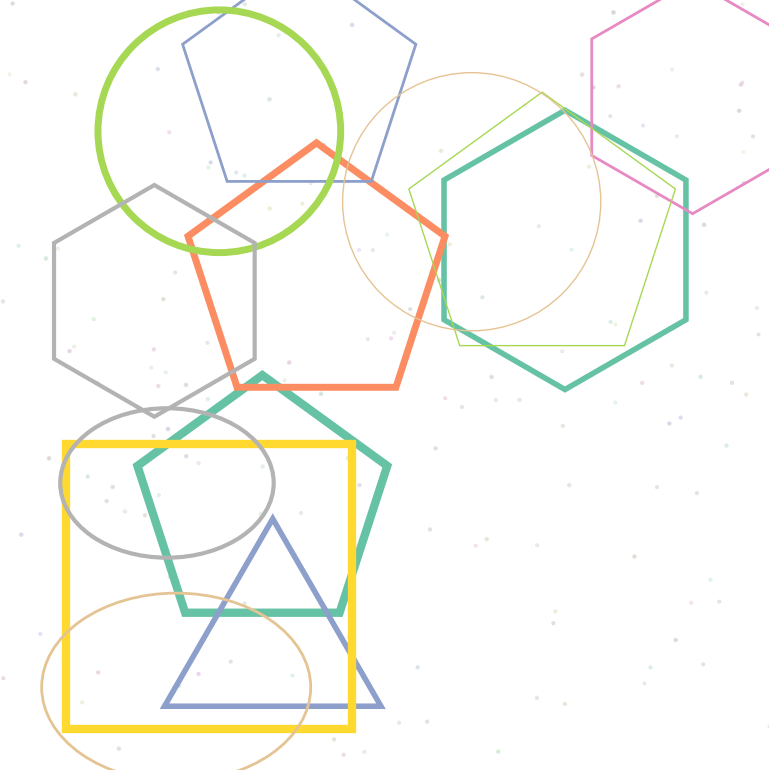[{"shape": "hexagon", "thickness": 2, "radius": 0.91, "center": [0.734, 0.675]}, {"shape": "pentagon", "thickness": 3, "radius": 0.85, "center": [0.341, 0.342]}, {"shape": "pentagon", "thickness": 2.5, "radius": 0.88, "center": [0.411, 0.639]}, {"shape": "pentagon", "thickness": 1, "radius": 0.8, "center": [0.389, 0.893]}, {"shape": "triangle", "thickness": 2, "radius": 0.81, "center": [0.354, 0.164]}, {"shape": "hexagon", "thickness": 1, "radius": 0.76, "center": [0.9, 0.874]}, {"shape": "circle", "thickness": 2.5, "radius": 0.79, "center": [0.285, 0.83]}, {"shape": "pentagon", "thickness": 0.5, "radius": 0.91, "center": [0.704, 0.698]}, {"shape": "square", "thickness": 3, "radius": 0.93, "center": [0.271, 0.238]}, {"shape": "circle", "thickness": 0.5, "radius": 0.84, "center": [0.613, 0.738]}, {"shape": "oval", "thickness": 1, "radius": 0.87, "center": [0.229, 0.107]}, {"shape": "hexagon", "thickness": 1.5, "radius": 0.75, "center": [0.2, 0.609]}, {"shape": "oval", "thickness": 1.5, "radius": 0.69, "center": [0.217, 0.373]}]